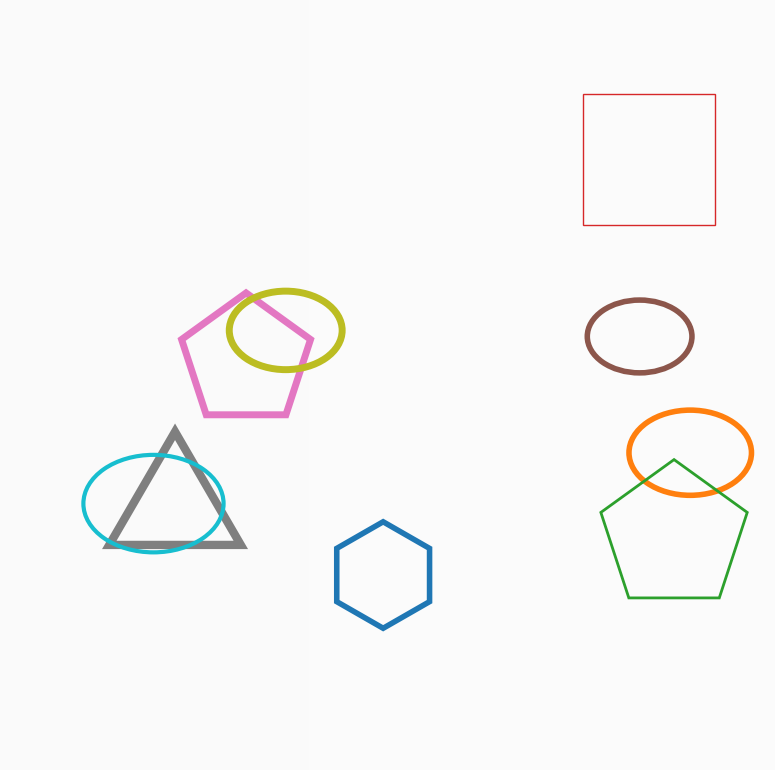[{"shape": "hexagon", "thickness": 2, "radius": 0.35, "center": [0.494, 0.253]}, {"shape": "oval", "thickness": 2, "radius": 0.4, "center": [0.891, 0.412]}, {"shape": "pentagon", "thickness": 1, "radius": 0.5, "center": [0.87, 0.304]}, {"shape": "square", "thickness": 0.5, "radius": 0.43, "center": [0.838, 0.793]}, {"shape": "oval", "thickness": 2, "radius": 0.34, "center": [0.825, 0.563]}, {"shape": "pentagon", "thickness": 2.5, "radius": 0.44, "center": [0.317, 0.532]}, {"shape": "triangle", "thickness": 3, "radius": 0.49, "center": [0.226, 0.341]}, {"shape": "oval", "thickness": 2.5, "radius": 0.36, "center": [0.369, 0.571]}, {"shape": "oval", "thickness": 1.5, "radius": 0.45, "center": [0.198, 0.346]}]